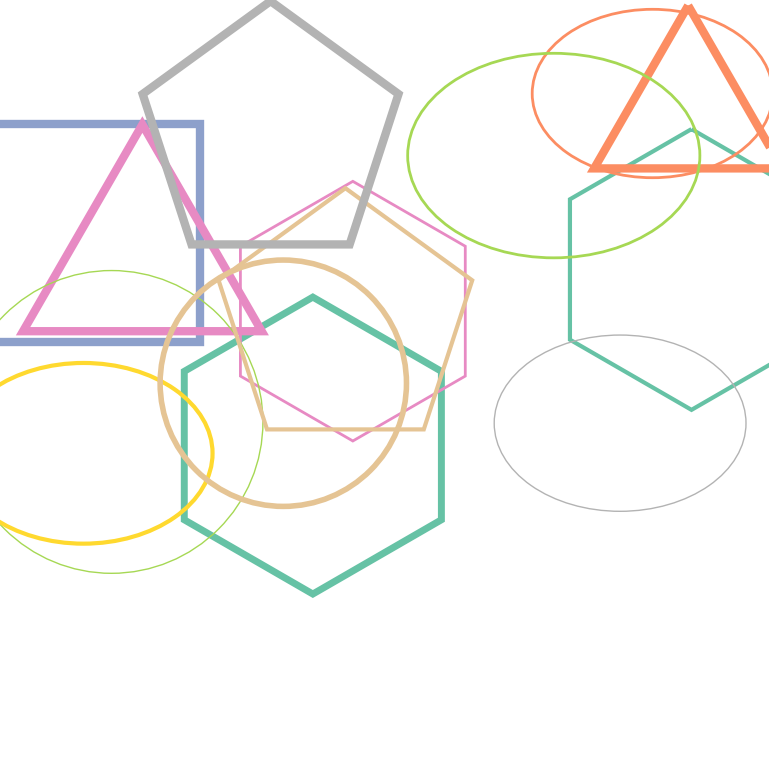[{"shape": "hexagon", "thickness": 1.5, "radius": 0.91, "center": [0.898, 0.65]}, {"shape": "hexagon", "thickness": 2.5, "radius": 0.96, "center": [0.406, 0.421]}, {"shape": "triangle", "thickness": 3, "radius": 0.7, "center": [0.894, 0.852]}, {"shape": "oval", "thickness": 1, "radius": 0.78, "center": [0.847, 0.879]}, {"shape": "square", "thickness": 3, "radius": 0.71, "center": [0.117, 0.697]}, {"shape": "hexagon", "thickness": 1, "radius": 0.84, "center": [0.458, 0.596]}, {"shape": "triangle", "thickness": 3, "radius": 0.89, "center": [0.185, 0.659]}, {"shape": "oval", "thickness": 1, "radius": 0.95, "center": [0.719, 0.798]}, {"shape": "circle", "thickness": 0.5, "radius": 0.98, "center": [0.145, 0.452]}, {"shape": "oval", "thickness": 1.5, "radius": 0.84, "center": [0.108, 0.411]}, {"shape": "pentagon", "thickness": 1.5, "radius": 0.87, "center": [0.449, 0.582]}, {"shape": "circle", "thickness": 2, "radius": 0.8, "center": [0.368, 0.502]}, {"shape": "pentagon", "thickness": 3, "radius": 0.87, "center": [0.351, 0.824]}, {"shape": "oval", "thickness": 0.5, "radius": 0.82, "center": [0.805, 0.45]}]